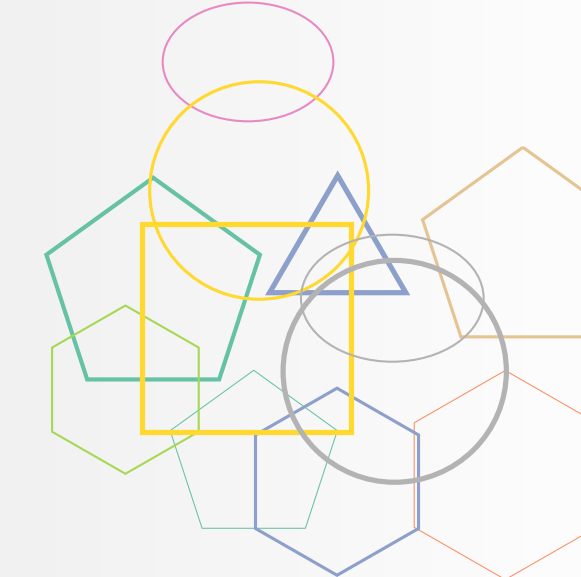[{"shape": "pentagon", "thickness": 2, "radius": 0.97, "center": [0.263, 0.498]}, {"shape": "pentagon", "thickness": 0.5, "radius": 0.76, "center": [0.437, 0.207]}, {"shape": "hexagon", "thickness": 0.5, "radius": 0.91, "center": [0.869, 0.177]}, {"shape": "triangle", "thickness": 2.5, "radius": 0.68, "center": [0.581, 0.56]}, {"shape": "hexagon", "thickness": 1.5, "radius": 0.81, "center": [0.58, 0.165]}, {"shape": "oval", "thickness": 1, "radius": 0.73, "center": [0.427, 0.892]}, {"shape": "hexagon", "thickness": 1, "radius": 0.73, "center": [0.216, 0.324]}, {"shape": "square", "thickness": 2.5, "radius": 0.9, "center": [0.424, 0.431]}, {"shape": "circle", "thickness": 1.5, "radius": 0.94, "center": [0.446, 0.669]}, {"shape": "pentagon", "thickness": 1.5, "radius": 0.91, "center": [0.9, 0.563]}, {"shape": "oval", "thickness": 1, "radius": 0.79, "center": [0.675, 0.483]}, {"shape": "circle", "thickness": 2.5, "radius": 0.96, "center": [0.679, 0.356]}]